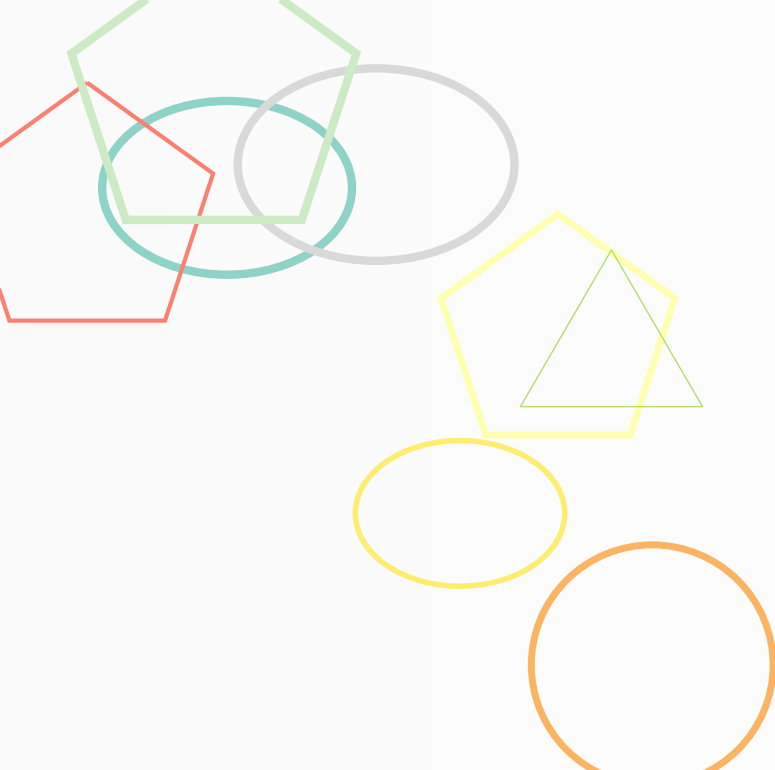[{"shape": "oval", "thickness": 3, "radius": 0.81, "center": [0.293, 0.756]}, {"shape": "pentagon", "thickness": 2.5, "radius": 0.79, "center": [0.72, 0.563]}, {"shape": "pentagon", "thickness": 1.5, "radius": 0.85, "center": [0.113, 0.722]}, {"shape": "circle", "thickness": 2.5, "radius": 0.78, "center": [0.842, 0.136]}, {"shape": "triangle", "thickness": 0.5, "radius": 0.68, "center": [0.789, 0.54]}, {"shape": "oval", "thickness": 3, "radius": 0.89, "center": [0.485, 0.786]}, {"shape": "pentagon", "thickness": 3, "radius": 0.97, "center": [0.276, 0.871]}, {"shape": "oval", "thickness": 2, "radius": 0.68, "center": [0.594, 0.333]}]